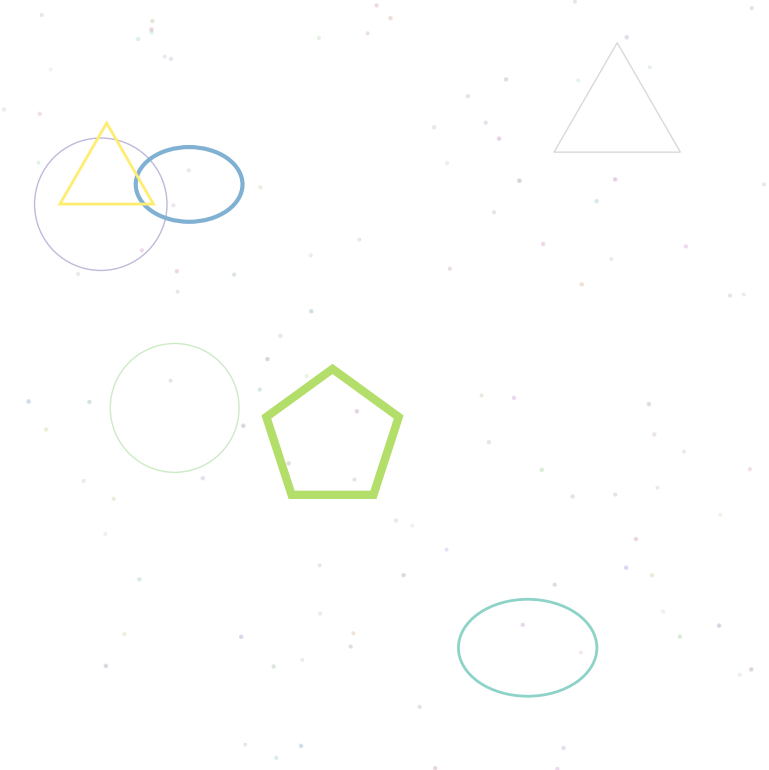[{"shape": "oval", "thickness": 1, "radius": 0.45, "center": [0.685, 0.159]}, {"shape": "circle", "thickness": 0.5, "radius": 0.43, "center": [0.131, 0.735]}, {"shape": "oval", "thickness": 1.5, "radius": 0.35, "center": [0.246, 0.76]}, {"shape": "pentagon", "thickness": 3, "radius": 0.45, "center": [0.432, 0.43]}, {"shape": "triangle", "thickness": 0.5, "radius": 0.47, "center": [0.802, 0.85]}, {"shape": "circle", "thickness": 0.5, "radius": 0.42, "center": [0.227, 0.47]}, {"shape": "triangle", "thickness": 1, "radius": 0.35, "center": [0.139, 0.77]}]